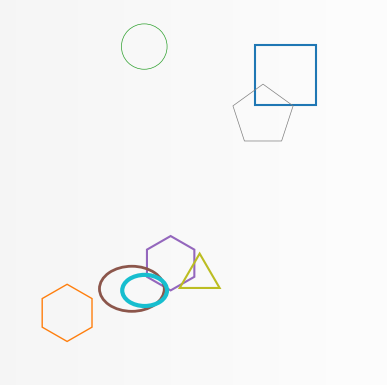[{"shape": "square", "thickness": 1.5, "radius": 0.39, "center": [0.737, 0.805]}, {"shape": "hexagon", "thickness": 1, "radius": 0.37, "center": [0.173, 0.187]}, {"shape": "circle", "thickness": 0.5, "radius": 0.29, "center": [0.372, 0.879]}, {"shape": "hexagon", "thickness": 1.5, "radius": 0.35, "center": [0.44, 0.316]}, {"shape": "oval", "thickness": 2, "radius": 0.42, "center": [0.34, 0.25]}, {"shape": "pentagon", "thickness": 0.5, "radius": 0.41, "center": [0.679, 0.7]}, {"shape": "triangle", "thickness": 1.5, "radius": 0.3, "center": [0.515, 0.282]}, {"shape": "oval", "thickness": 3, "radius": 0.29, "center": [0.373, 0.246]}]